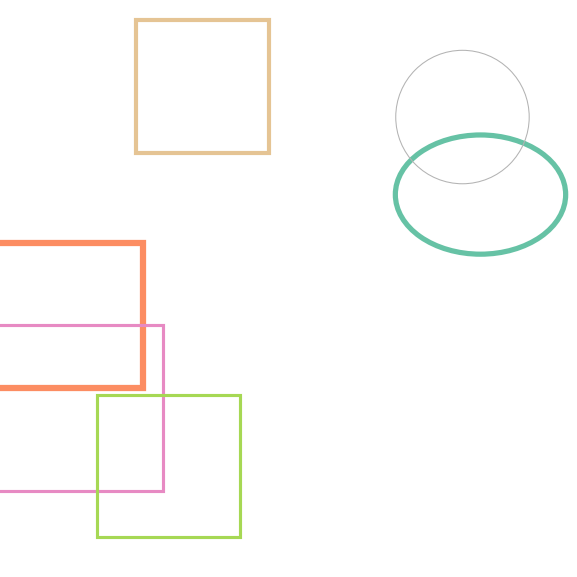[{"shape": "oval", "thickness": 2.5, "radius": 0.74, "center": [0.832, 0.662]}, {"shape": "square", "thickness": 3, "radius": 0.63, "center": [0.122, 0.453]}, {"shape": "square", "thickness": 1.5, "radius": 0.72, "center": [0.139, 0.293]}, {"shape": "square", "thickness": 1.5, "radius": 0.62, "center": [0.291, 0.192]}, {"shape": "square", "thickness": 2, "radius": 0.58, "center": [0.351, 0.849]}, {"shape": "circle", "thickness": 0.5, "radius": 0.58, "center": [0.801, 0.796]}]